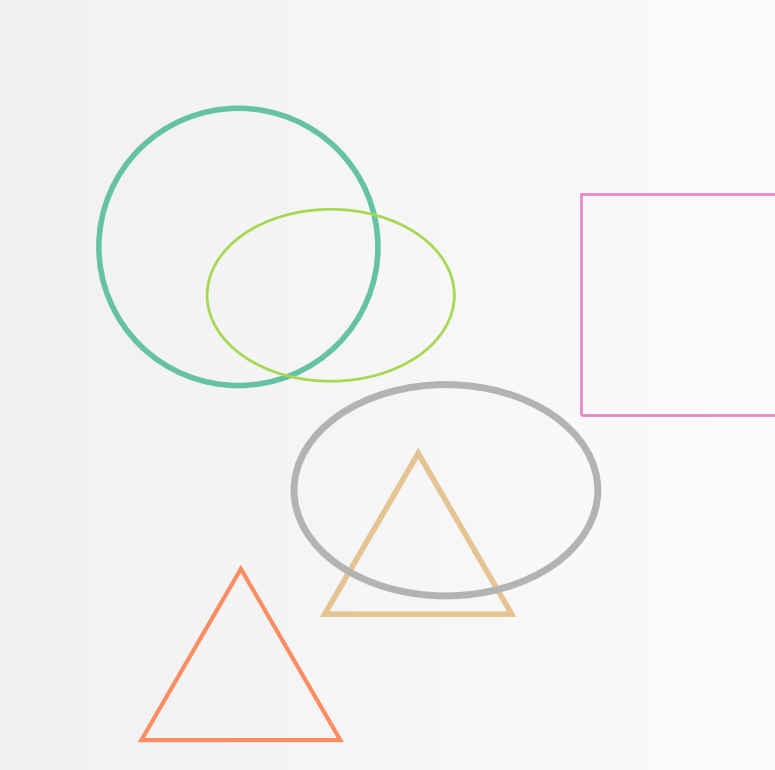[{"shape": "circle", "thickness": 2, "radius": 0.9, "center": [0.308, 0.679]}, {"shape": "triangle", "thickness": 1.5, "radius": 0.74, "center": [0.311, 0.113]}, {"shape": "square", "thickness": 1, "radius": 0.72, "center": [0.894, 0.605]}, {"shape": "oval", "thickness": 1, "radius": 0.8, "center": [0.427, 0.617]}, {"shape": "triangle", "thickness": 2, "radius": 0.7, "center": [0.54, 0.272]}, {"shape": "oval", "thickness": 2.5, "radius": 0.98, "center": [0.575, 0.363]}]